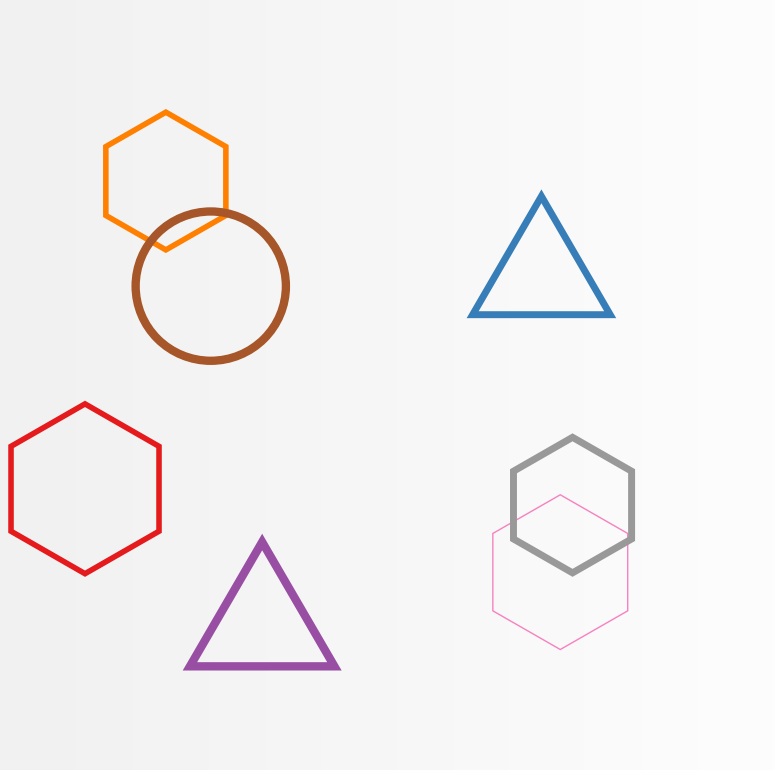[{"shape": "hexagon", "thickness": 2, "radius": 0.55, "center": [0.11, 0.365]}, {"shape": "triangle", "thickness": 2.5, "radius": 0.51, "center": [0.699, 0.643]}, {"shape": "triangle", "thickness": 3, "radius": 0.54, "center": [0.338, 0.188]}, {"shape": "hexagon", "thickness": 2, "radius": 0.45, "center": [0.214, 0.765]}, {"shape": "circle", "thickness": 3, "radius": 0.48, "center": [0.272, 0.628]}, {"shape": "hexagon", "thickness": 0.5, "radius": 0.5, "center": [0.723, 0.257]}, {"shape": "hexagon", "thickness": 2.5, "radius": 0.44, "center": [0.739, 0.344]}]